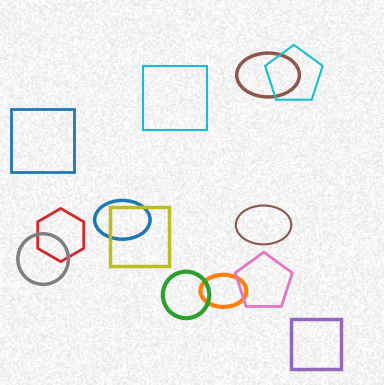[{"shape": "oval", "thickness": 2.5, "radius": 0.36, "center": [0.318, 0.429]}, {"shape": "square", "thickness": 2, "radius": 0.41, "center": [0.11, 0.635]}, {"shape": "oval", "thickness": 3, "radius": 0.3, "center": [0.58, 0.245]}, {"shape": "circle", "thickness": 3, "radius": 0.3, "center": [0.483, 0.234]}, {"shape": "hexagon", "thickness": 2, "radius": 0.35, "center": [0.158, 0.389]}, {"shape": "square", "thickness": 2.5, "radius": 0.32, "center": [0.821, 0.106]}, {"shape": "oval", "thickness": 1.5, "radius": 0.36, "center": [0.685, 0.416]}, {"shape": "oval", "thickness": 2.5, "radius": 0.41, "center": [0.696, 0.805]}, {"shape": "pentagon", "thickness": 2, "radius": 0.39, "center": [0.685, 0.267]}, {"shape": "circle", "thickness": 2.5, "radius": 0.33, "center": [0.112, 0.327]}, {"shape": "square", "thickness": 2.5, "radius": 0.38, "center": [0.363, 0.387]}, {"shape": "pentagon", "thickness": 1.5, "radius": 0.39, "center": [0.763, 0.805]}, {"shape": "square", "thickness": 1.5, "radius": 0.41, "center": [0.455, 0.745]}]